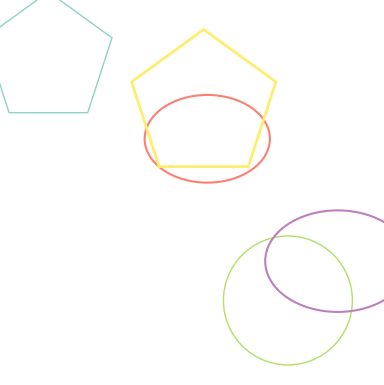[{"shape": "pentagon", "thickness": 1, "radius": 0.87, "center": [0.126, 0.848]}, {"shape": "oval", "thickness": 1.5, "radius": 0.81, "center": [0.538, 0.639]}, {"shape": "circle", "thickness": 1, "radius": 0.84, "center": [0.748, 0.22]}, {"shape": "oval", "thickness": 1.5, "radius": 0.94, "center": [0.877, 0.322]}, {"shape": "pentagon", "thickness": 2, "radius": 0.98, "center": [0.529, 0.726]}]